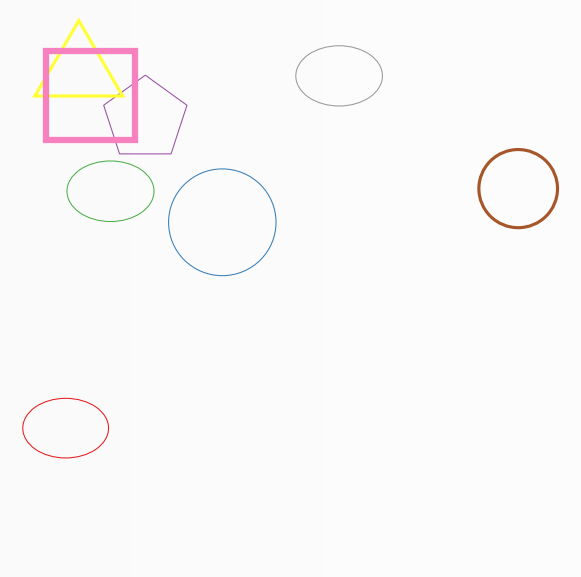[{"shape": "oval", "thickness": 0.5, "radius": 0.37, "center": [0.113, 0.258]}, {"shape": "circle", "thickness": 0.5, "radius": 0.46, "center": [0.382, 0.614]}, {"shape": "oval", "thickness": 0.5, "radius": 0.37, "center": [0.19, 0.668]}, {"shape": "pentagon", "thickness": 0.5, "radius": 0.38, "center": [0.25, 0.794]}, {"shape": "triangle", "thickness": 1.5, "radius": 0.44, "center": [0.136, 0.876]}, {"shape": "circle", "thickness": 1.5, "radius": 0.34, "center": [0.892, 0.673]}, {"shape": "square", "thickness": 3, "radius": 0.38, "center": [0.155, 0.834]}, {"shape": "oval", "thickness": 0.5, "radius": 0.37, "center": [0.583, 0.868]}]